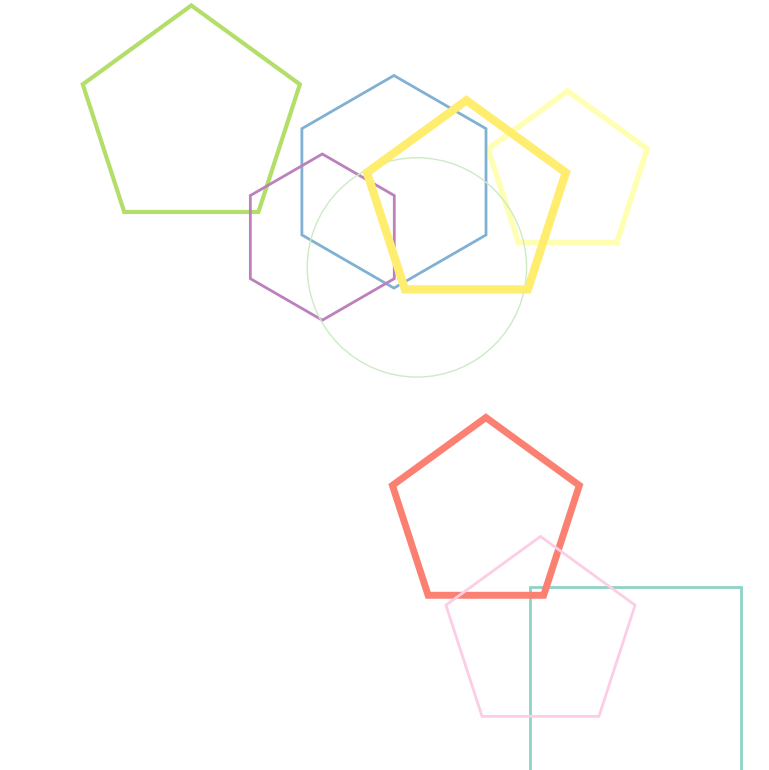[{"shape": "square", "thickness": 1, "radius": 0.68, "center": [0.825, 0.101]}, {"shape": "pentagon", "thickness": 2, "radius": 0.54, "center": [0.737, 0.773]}, {"shape": "pentagon", "thickness": 2.5, "radius": 0.64, "center": [0.631, 0.33]}, {"shape": "hexagon", "thickness": 1, "radius": 0.69, "center": [0.512, 0.764]}, {"shape": "pentagon", "thickness": 1.5, "radius": 0.74, "center": [0.248, 0.845]}, {"shape": "pentagon", "thickness": 1, "radius": 0.65, "center": [0.702, 0.174]}, {"shape": "hexagon", "thickness": 1, "radius": 0.54, "center": [0.419, 0.692]}, {"shape": "circle", "thickness": 0.5, "radius": 0.71, "center": [0.541, 0.653]}, {"shape": "pentagon", "thickness": 3, "radius": 0.68, "center": [0.606, 0.734]}]